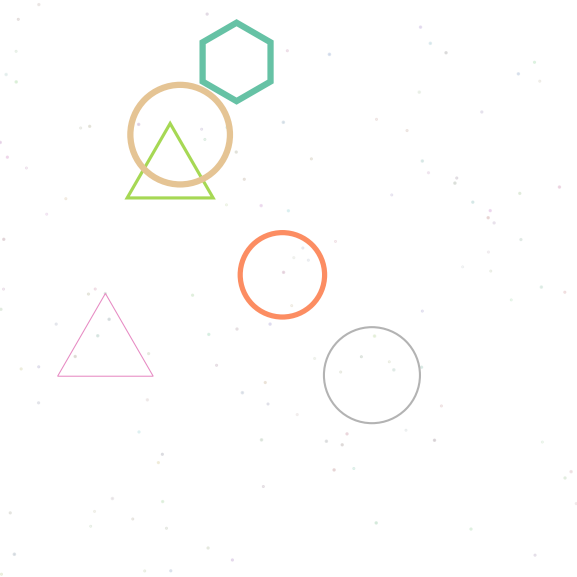[{"shape": "hexagon", "thickness": 3, "radius": 0.34, "center": [0.41, 0.892]}, {"shape": "circle", "thickness": 2.5, "radius": 0.37, "center": [0.489, 0.523]}, {"shape": "triangle", "thickness": 0.5, "radius": 0.48, "center": [0.183, 0.395]}, {"shape": "triangle", "thickness": 1.5, "radius": 0.43, "center": [0.295, 0.699]}, {"shape": "circle", "thickness": 3, "radius": 0.43, "center": [0.312, 0.766]}, {"shape": "circle", "thickness": 1, "radius": 0.42, "center": [0.644, 0.349]}]